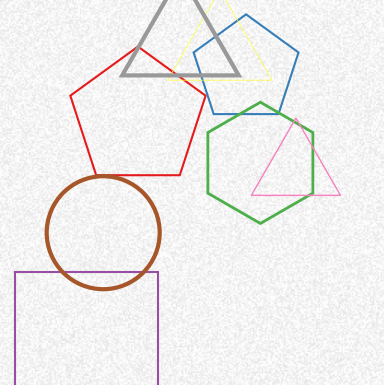[{"shape": "pentagon", "thickness": 1.5, "radius": 0.92, "center": [0.358, 0.694]}, {"shape": "pentagon", "thickness": 1.5, "radius": 0.72, "center": [0.639, 0.82]}, {"shape": "hexagon", "thickness": 2, "radius": 0.79, "center": [0.676, 0.577]}, {"shape": "square", "thickness": 1.5, "radius": 0.93, "center": [0.225, 0.108]}, {"shape": "triangle", "thickness": 0.5, "radius": 0.78, "center": [0.571, 0.87]}, {"shape": "circle", "thickness": 3, "radius": 0.73, "center": [0.268, 0.396]}, {"shape": "triangle", "thickness": 1, "radius": 0.67, "center": [0.769, 0.559]}, {"shape": "triangle", "thickness": 3, "radius": 0.87, "center": [0.469, 0.892]}]